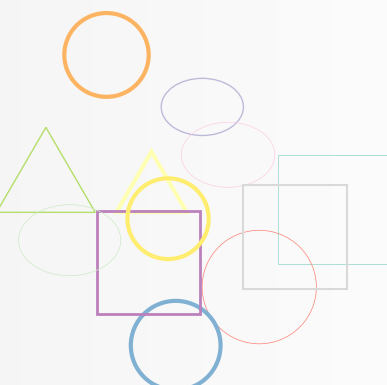[{"shape": "square", "thickness": 0.5, "radius": 0.71, "center": [0.86, 0.456]}, {"shape": "triangle", "thickness": 3, "radius": 0.52, "center": [0.391, 0.501]}, {"shape": "oval", "thickness": 1, "radius": 0.53, "center": [0.522, 0.722]}, {"shape": "circle", "thickness": 0.5, "radius": 0.74, "center": [0.669, 0.254]}, {"shape": "circle", "thickness": 3, "radius": 0.58, "center": [0.453, 0.103]}, {"shape": "circle", "thickness": 3, "radius": 0.54, "center": [0.275, 0.857]}, {"shape": "triangle", "thickness": 1, "radius": 0.74, "center": [0.118, 0.522]}, {"shape": "oval", "thickness": 0.5, "radius": 0.6, "center": [0.588, 0.598]}, {"shape": "square", "thickness": 1.5, "radius": 0.68, "center": [0.761, 0.384]}, {"shape": "square", "thickness": 2, "radius": 0.67, "center": [0.382, 0.318]}, {"shape": "oval", "thickness": 0.5, "radius": 0.66, "center": [0.18, 0.376]}, {"shape": "circle", "thickness": 3, "radius": 0.52, "center": [0.434, 0.432]}]